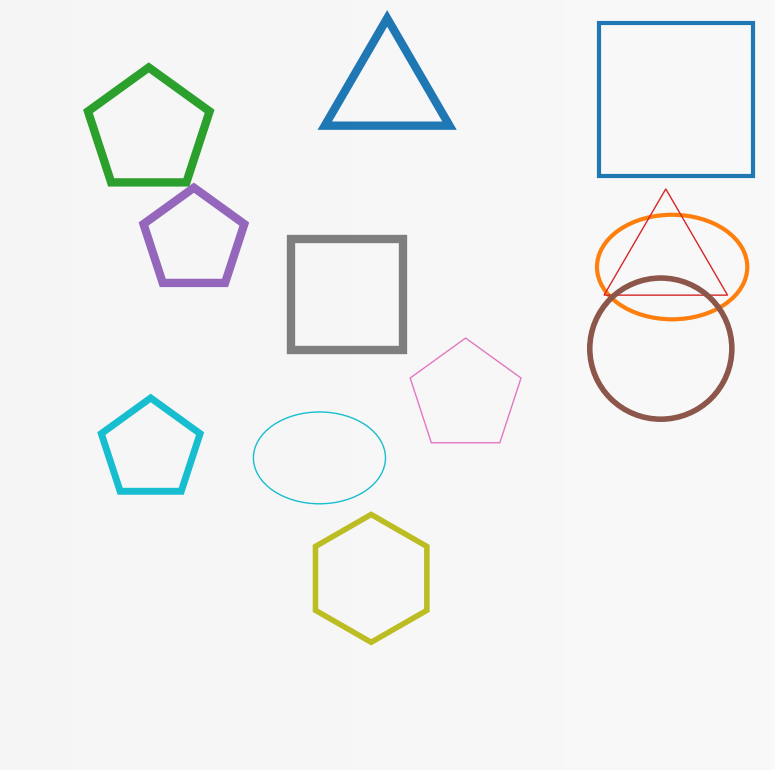[{"shape": "triangle", "thickness": 3, "radius": 0.46, "center": [0.5, 0.883]}, {"shape": "square", "thickness": 1.5, "radius": 0.5, "center": [0.872, 0.871]}, {"shape": "oval", "thickness": 1.5, "radius": 0.48, "center": [0.867, 0.653]}, {"shape": "pentagon", "thickness": 3, "radius": 0.41, "center": [0.192, 0.83]}, {"shape": "triangle", "thickness": 0.5, "radius": 0.46, "center": [0.859, 0.663]}, {"shape": "pentagon", "thickness": 3, "radius": 0.34, "center": [0.25, 0.688]}, {"shape": "circle", "thickness": 2, "radius": 0.46, "center": [0.853, 0.547]}, {"shape": "pentagon", "thickness": 0.5, "radius": 0.38, "center": [0.601, 0.486]}, {"shape": "square", "thickness": 3, "radius": 0.36, "center": [0.447, 0.617]}, {"shape": "hexagon", "thickness": 2, "radius": 0.41, "center": [0.479, 0.249]}, {"shape": "oval", "thickness": 0.5, "radius": 0.43, "center": [0.412, 0.405]}, {"shape": "pentagon", "thickness": 2.5, "radius": 0.33, "center": [0.194, 0.416]}]